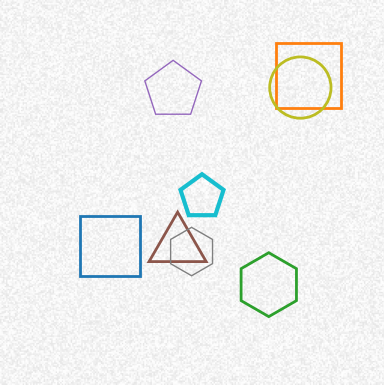[{"shape": "square", "thickness": 2, "radius": 0.39, "center": [0.285, 0.36]}, {"shape": "square", "thickness": 2, "radius": 0.42, "center": [0.802, 0.804]}, {"shape": "hexagon", "thickness": 2, "radius": 0.42, "center": [0.698, 0.261]}, {"shape": "pentagon", "thickness": 1, "radius": 0.39, "center": [0.45, 0.766]}, {"shape": "triangle", "thickness": 2, "radius": 0.43, "center": [0.461, 0.363]}, {"shape": "hexagon", "thickness": 1, "radius": 0.31, "center": [0.498, 0.347]}, {"shape": "circle", "thickness": 2, "radius": 0.4, "center": [0.78, 0.773]}, {"shape": "pentagon", "thickness": 3, "radius": 0.29, "center": [0.525, 0.489]}]